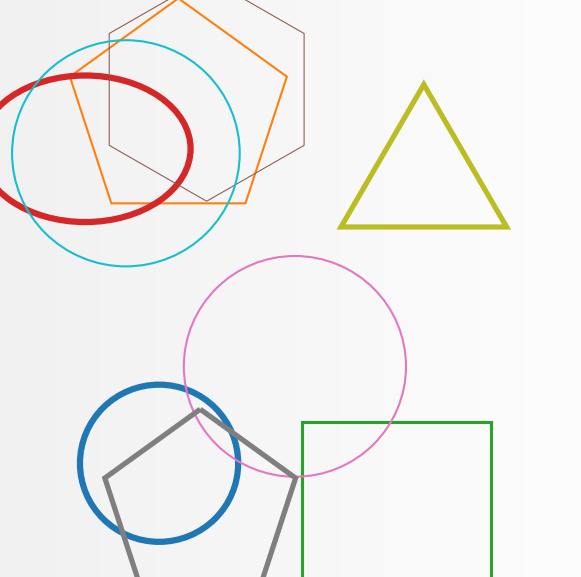[{"shape": "circle", "thickness": 3, "radius": 0.68, "center": [0.274, 0.197]}, {"shape": "pentagon", "thickness": 1, "radius": 0.98, "center": [0.307, 0.806]}, {"shape": "square", "thickness": 1.5, "radius": 0.81, "center": [0.682, 0.107]}, {"shape": "oval", "thickness": 3, "radius": 0.91, "center": [0.147, 0.742]}, {"shape": "hexagon", "thickness": 0.5, "radius": 0.97, "center": [0.356, 0.844]}, {"shape": "circle", "thickness": 1, "radius": 0.96, "center": [0.507, 0.365]}, {"shape": "pentagon", "thickness": 2.5, "radius": 0.86, "center": [0.344, 0.118]}, {"shape": "triangle", "thickness": 2.5, "radius": 0.82, "center": [0.729, 0.688]}, {"shape": "circle", "thickness": 1, "radius": 0.98, "center": [0.217, 0.734]}]